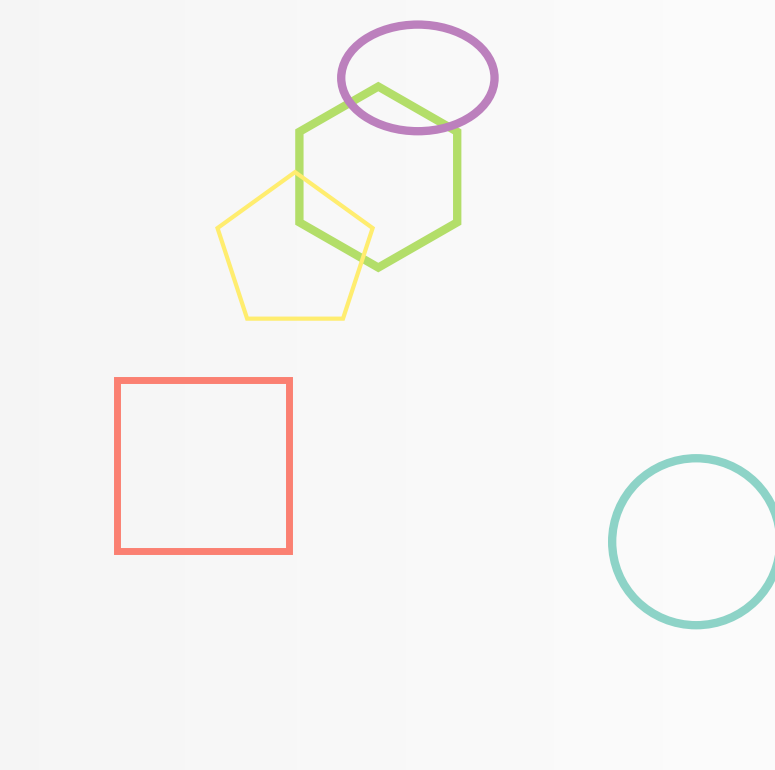[{"shape": "circle", "thickness": 3, "radius": 0.54, "center": [0.898, 0.296]}, {"shape": "square", "thickness": 2.5, "radius": 0.55, "center": [0.262, 0.395]}, {"shape": "hexagon", "thickness": 3, "radius": 0.59, "center": [0.488, 0.77]}, {"shape": "oval", "thickness": 3, "radius": 0.49, "center": [0.539, 0.899]}, {"shape": "pentagon", "thickness": 1.5, "radius": 0.53, "center": [0.381, 0.671]}]